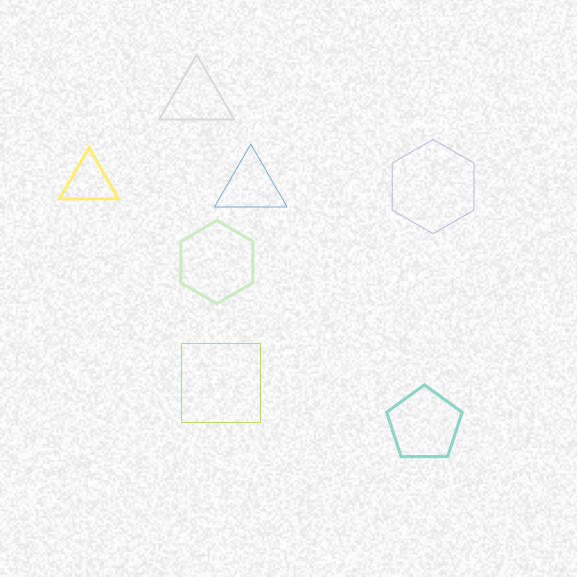[{"shape": "pentagon", "thickness": 1.5, "radius": 0.34, "center": [0.735, 0.264]}, {"shape": "hexagon", "thickness": 0.5, "radius": 0.41, "center": [0.75, 0.676]}, {"shape": "triangle", "thickness": 0.5, "radius": 0.36, "center": [0.434, 0.677]}, {"shape": "square", "thickness": 0.5, "radius": 0.34, "center": [0.381, 0.337]}, {"shape": "triangle", "thickness": 1, "radius": 0.37, "center": [0.341, 0.83]}, {"shape": "hexagon", "thickness": 1.5, "radius": 0.36, "center": [0.375, 0.545]}, {"shape": "triangle", "thickness": 1.5, "radius": 0.29, "center": [0.154, 0.684]}]